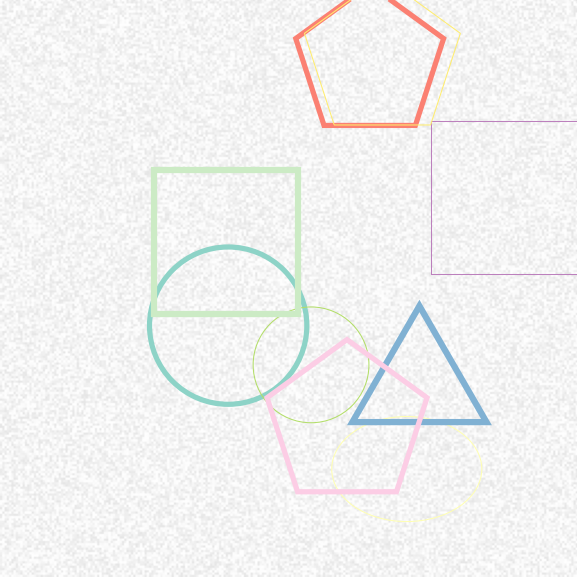[{"shape": "circle", "thickness": 2.5, "radius": 0.68, "center": [0.395, 0.435]}, {"shape": "oval", "thickness": 0.5, "radius": 0.65, "center": [0.704, 0.187]}, {"shape": "pentagon", "thickness": 2.5, "radius": 0.67, "center": [0.64, 0.891]}, {"shape": "triangle", "thickness": 3, "radius": 0.67, "center": [0.726, 0.335]}, {"shape": "circle", "thickness": 0.5, "radius": 0.5, "center": [0.539, 0.367]}, {"shape": "pentagon", "thickness": 2.5, "radius": 0.73, "center": [0.601, 0.265]}, {"shape": "square", "thickness": 0.5, "radius": 0.66, "center": [0.879, 0.657]}, {"shape": "square", "thickness": 3, "radius": 0.62, "center": [0.391, 0.58]}, {"shape": "pentagon", "thickness": 0.5, "radius": 0.71, "center": [0.662, 0.898]}]